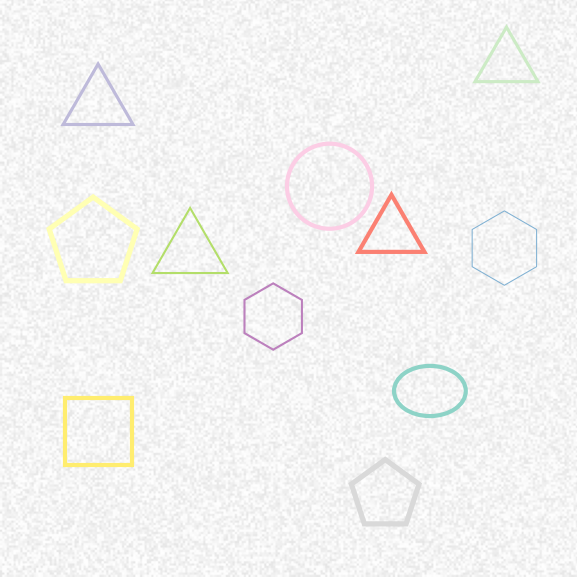[{"shape": "oval", "thickness": 2, "radius": 0.31, "center": [0.744, 0.322]}, {"shape": "pentagon", "thickness": 2.5, "radius": 0.4, "center": [0.161, 0.578]}, {"shape": "triangle", "thickness": 1.5, "radius": 0.35, "center": [0.17, 0.818]}, {"shape": "triangle", "thickness": 2, "radius": 0.33, "center": [0.678, 0.596]}, {"shape": "hexagon", "thickness": 0.5, "radius": 0.32, "center": [0.873, 0.57]}, {"shape": "triangle", "thickness": 1, "radius": 0.38, "center": [0.329, 0.564]}, {"shape": "circle", "thickness": 2, "radius": 0.37, "center": [0.571, 0.677]}, {"shape": "pentagon", "thickness": 2.5, "radius": 0.31, "center": [0.667, 0.142]}, {"shape": "hexagon", "thickness": 1, "radius": 0.29, "center": [0.473, 0.451]}, {"shape": "triangle", "thickness": 1.5, "radius": 0.31, "center": [0.877, 0.889]}, {"shape": "square", "thickness": 2, "radius": 0.29, "center": [0.171, 0.252]}]